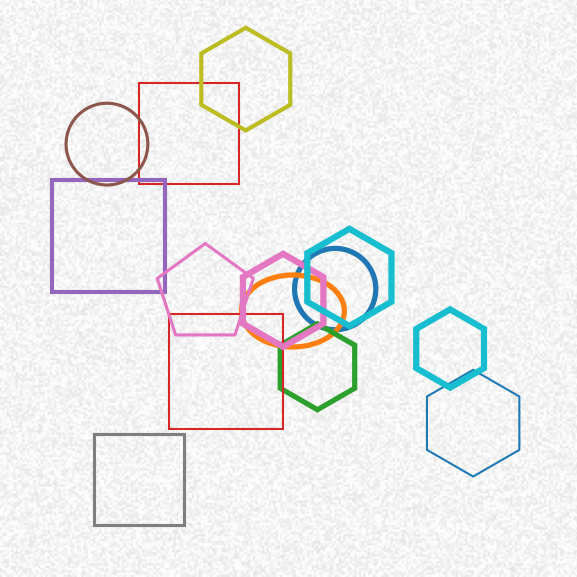[{"shape": "hexagon", "thickness": 1, "radius": 0.46, "center": [0.819, 0.266]}, {"shape": "circle", "thickness": 2.5, "radius": 0.35, "center": [0.58, 0.499]}, {"shape": "oval", "thickness": 2.5, "radius": 0.45, "center": [0.507, 0.461]}, {"shape": "hexagon", "thickness": 2.5, "radius": 0.37, "center": [0.55, 0.364]}, {"shape": "square", "thickness": 1, "radius": 0.5, "center": [0.392, 0.356]}, {"shape": "square", "thickness": 1, "radius": 0.43, "center": [0.328, 0.768]}, {"shape": "square", "thickness": 2, "radius": 0.49, "center": [0.188, 0.59]}, {"shape": "circle", "thickness": 1.5, "radius": 0.35, "center": [0.185, 0.75]}, {"shape": "pentagon", "thickness": 1.5, "radius": 0.44, "center": [0.355, 0.49]}, {"shape": "hexagon", "thickness": 3, "radius": 0.4, "center": [0.49, 0.479]}, {"shape": "square", "thickness": 1.5, "radius": 0.39, "center": [0.241, 0.169]}, {"shape": "hexagon", "thickness": 2, "radius": 0.44, "center": [0.426, 0.862]}, {"shape": "hexagon", "thickness": 3, "radius": 0.34, "center": [0.779, 0.396]}, {"shape": "hexagon", "thickness": 3, "radius": 0.42, "center": [0.605, 0.519]}]